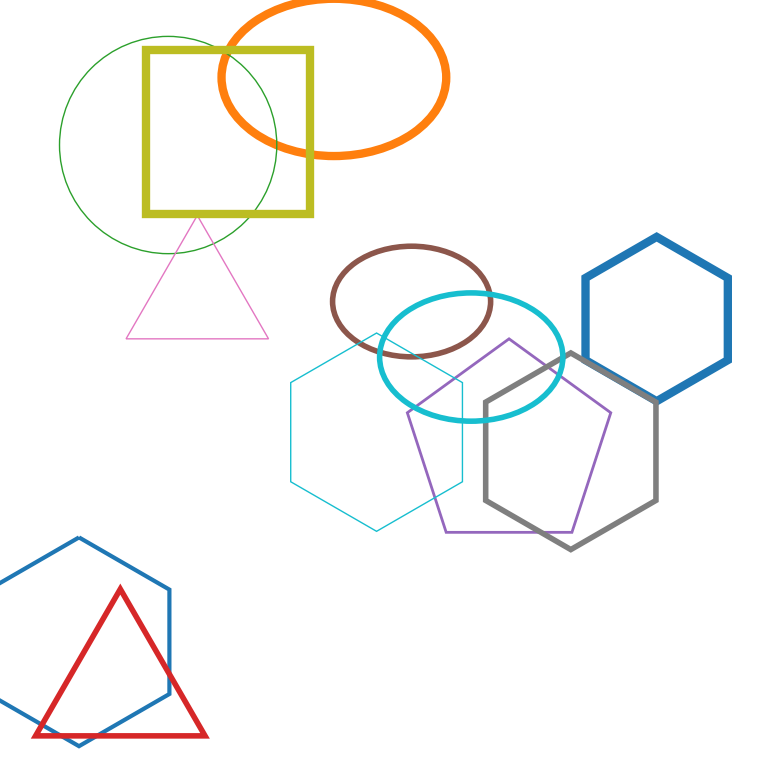[{"shape": "hexagon", "thickness": 3, "radius": 0.53, "center": [0.853, 0.586]}, {"shape": "hexagon", "thickness": 1.5, "radius": 0.68, "center": [0.103, 0.166]}, {"shape": "oval", "thickness": 3, "radius": 0.73, "center": [0.434, 0.899]}, {"shape": "circle", "thickness": 0.5, "radius": 0.71, "center": [0.218, 0.812]}, {"shape": "triangle", "thickness": 2, "radius": 0.64, "center": [0.156, 0.108]}, {"shape": "pentagon", "thickness": 1, "radius": 0.69, "center": [0.661, 0.421]}, {"shape": "oval", "thickness": 2, "radius": 0.51, "center": [0.535, 0.608]}, {"shape": "triangle", "thickness": 0.5, "radius": 0.53, "center": [0.256, 0.613]}, {"shape": "hexagon", "thickness": 2, "radius": 0.64, "center": [0.741, 0.414]}, {"shape": "square", "thickness": 3, "radius": 0.53, "center": [0.296, 0.828]}, {"shape": "hexagon", "thickness": 0.5, "radius": 0.64, "center": [0.489, 0.439]}, {"shape": "oval", "thickness": 2, "radius": 0.59, "center": [0.612, 0.536]}]